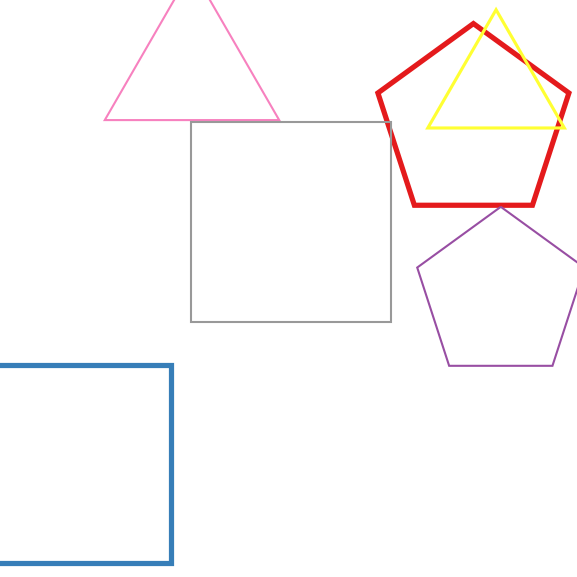[{"shape": "pentagon", "thickness": 2.5, "radius": 0.87, "center": [0.82, 0.784]}, {"shape": "square", "thickness": 2.5, "radius": 0.86, "center": [0.124, 0.195]}, {"shape": "pentagon", "thickness": 1, "radius": 0.76, "center": [0.867, 0.489]}, {"shape": "triangle", "thickness": 1.5, "radius": 0.68, "center": [0.859, 0.846]}, {"shape": "triangle", "thickness": 1, "radius": 0.87, "center": [0.332, 0.878]}, {"shape": "square", "thickness": 1, "radius": 0.86, "center": [0.504, 0.614]}]